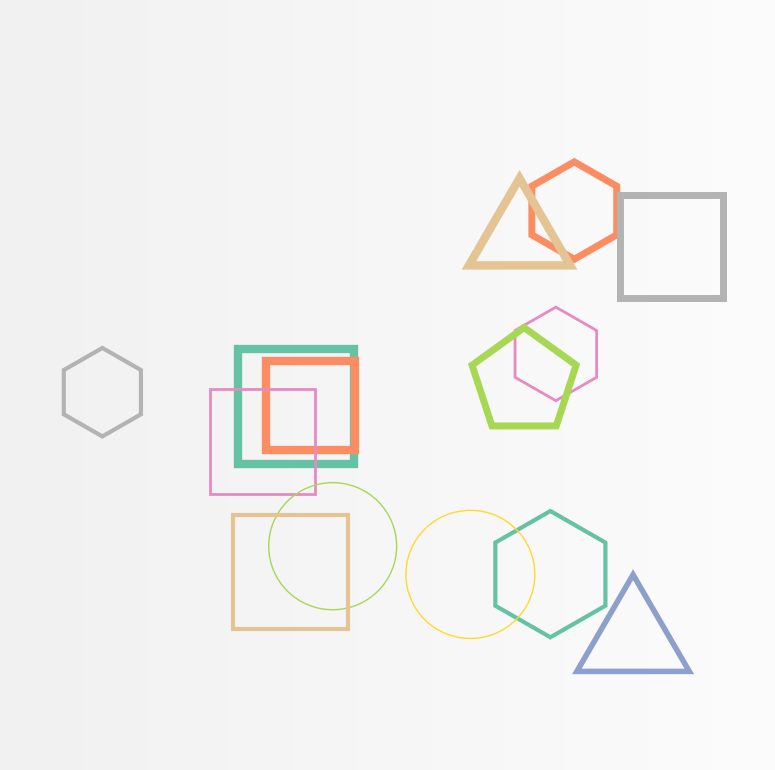[{"shape": "hexagon", "thickness": 1.5, "radius": 0.41, "center": [0.71, 0.254]}, {"shape": "square", "thickness": 3, "radius": 0.37, "center": [0.381, 0.473]}, {"shape": "square", "thickness": 3, "radius": 0.29, "center": [0.401, 0.473]}, {"shape": "hexagon", "thickness": 2.5, "radius": 0.32, "center": [0.741, 0.727]}, {"shape": "triangle", "thickness": 2, "radius": 0.42, "center": [0.817, 0.17]}, {"shape": "square", "thickness": 1, "radius": 0.34, "center": [0.339, 0.427]}, {"shape": "hexagon", "thickness": 1, "radius": 0.3, "center": [0.717, 0.54]}, {"shape": "circle", "thickness": 0.5, "radius": 0.41, "center": [0.429, 0.291]}, {"shape": "pentagon", "thickness": 2.5, "radius": 0.35, "center": [0.676, 0.504]}, {"shape": "circle", "thickness": 0.5, "radius": 0.42, "center": [0.607, 0.254]}, {"shape": "triangle", "thickness": 3, "radius": 0.38, "center": [0.67, 0.693]}, {"shape": "square", "thickness": 1.5, "radius": 0.37, "center": [0.375, 0.258]}, {"shape": "square", "thickness": 2.5, "radius": 0.33, "center": [0.866, 0.68]}, {"shape": "hexagon", "thickness": 1.5, "radius": 0.29, "center": [0.132, 0.491]}]